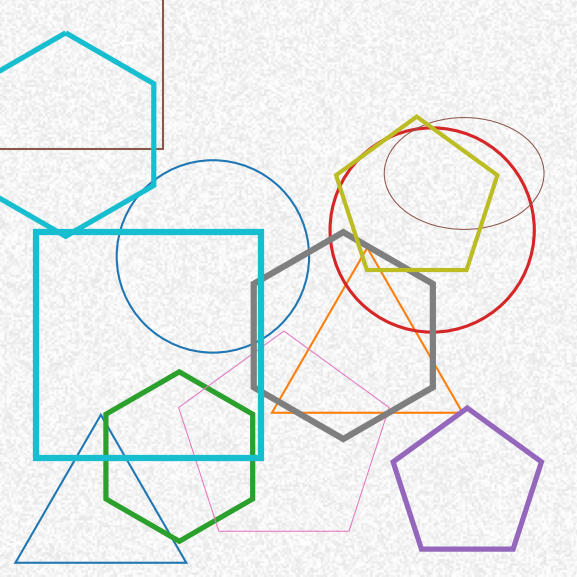[{"shape": "triangle", "thickness": 1, "radius": 0.85, "center": [0.175, 0.11]}, {"shape": "circle", "thickness": 1, "radius": 0.83, "center": [0.369, 0.555]}, {"shape": "triangle", "thickness": 1, "radius": 0.95, "center": [0.636, 0.38]}, {"shape": "hexagon", "thickness": 2.5, "radius": 0.73, "center": [0.31, 0.209]}, {"shape": "circle", "thickness": 1.5, "radius": 0.88, "center": [0.748, 0.601]}, {"shape": "pentagon", "thickness": 2.5, "radius": 0.68, "center": [0.809, 0.158]}, {"shape": "square", "thickness": 1, "radius": 0.71, "center": [0.14, 0.883]}, {"shape": "oval", "thickness": 0.5, "radius": 0.69, "center": [0.804, 0.699]}, {"shape": "pentagon", "thickness": 0.5, "radius": 0.96, "center": [0.492, 0.234]}, {"shape": "hexagon", "thickness": 3, "radius": 0.9, "center": [0.594, 0.418]}, {"shape": "pentagon", "thickness": 2, "radius": 0.73, "center": [0.722, 0.65]}, {"shape": "square", "thickness": 3, "radius": 0.98, "center": [0.257, 0.402]}, {"shape": "hexagon", "thickness": 2.5, "radius": 0.88, "center": [0.114, 0.766]}]